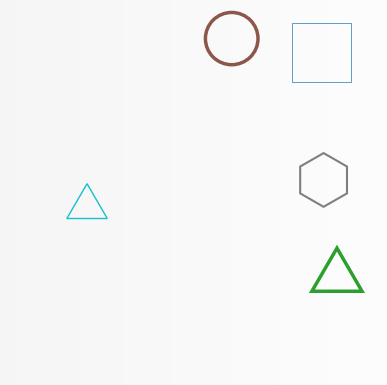[{"shape": "square", "thickness": 0.5, "radius": 0.38, "center": [0.829, 0.863]}, {"shape": "triangle", "thickness": 2.5, "radius": 0.37, "center": [0.87, 0.281]}, {"shape": "circle", "thickness": 2.5, "radius": 0.34, "center": [0.598, 0.9]}, {"shape": "hexagon", "thickness": 1.5, "radius": 0.35, "center": [0.835, 0.533]}, {"shape": "triangle", "thickness": 1, "radius": 0.3, "center": [0.225, 0.463]}]